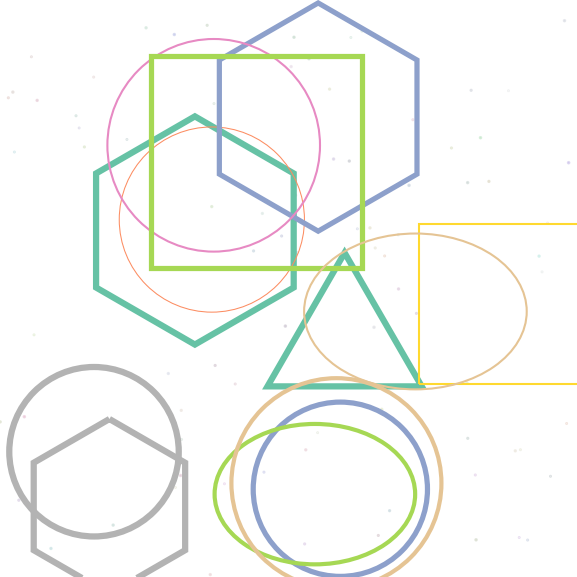[{"shape": "triangle", "thickness": 3, "radius": 0.77, "center": [0.597, 0.407]}, {"shape": "hexagon", "thickness": 3, "radius": 0.99, "center": [0.337, 0.6]}, {"shape": "circle", "thickness": 0.5, "radius": 0.8, "center": [0.367, 0.619]}, {"shape": "hexagon", "thickness": 2.5, "radius": 0.99, "center": [0.551, 0.796]}, {"shape": "circle", "thickness": 2.5, "radius": 0.75, "center": [0.589, 0.152]}, {"shape": "circle", "thickness": 1, "radius": 0.92, "center": [0.37, 0.748]}, {"shape": "oval", "thickness": 2, "radius": 0.87, "center": [0.545, 0.143]}, {"shape": "square", "thickness": 2.5, "radius": 0.92, "center": [0.444, 0.718]}, {"shape": "square", "thickness": 1, "radius": 0.69, "center": [0.863, 0.473]}, {"shape": "circle", "thickness": 2, "radius": 0.91, "center": [0.583, 0.162]}, {"shape": "oval", "thickness": 1, "radius": 0.96, "center": [0.719, 0.46]}, {"shape": "circle", "thickness": 3, "radius": 0.73, "center": [0.163, 0.217]}, {"shape": "hexagon", "thickness": 3, "radius": 0.76, "center": [0.189, 0.122]}]